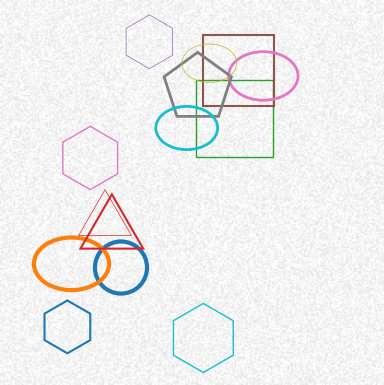[{"shape": "circle", "thickness": 3, "radius": 0.34, "center": [0.314, 0.305]}, {"shape": "hexagon", "thickness": 1.5, "radius": 0.34, "center": [0.175, 0.151]}, {"shape": "oval", "thickness": 3, "radius": 0.49, "center": [0.186, 0.315]}, {"shape": "square", "thickness": 1, "radius": 0.5, "center": [0.608, 0.693]}, {"shape": "triangle", "thickness": 1.5, "radius": 0.47, "center": [0.291, 0.401]}, {"shape": "triangle", "thickness": 0.5, "radius": 0.4, "center": [0.273, 0.428]}, {"shape": "hexagon", "thickness": 0.5, "radius": 0.35, "center": [0.388, 0.892]}, {"shape": "square", "thickness": 1.5, "radius": 0.46, "center": [0.62, 0.817]}, {"shape": "hexagon", "thickness": 1, "radius": 0.41, "center": [0.234, 0.59]}, {"shape": "oval", "thickness": 2, "radius": 0.45, "center": [0.684, 0.803]}, {"shape": "pentagon", "thickness": 2, "radius": 0.46, "center": [0.514, 0.772]}, {"shape": "oval", "thickness": 0.5, "radius": 0.36, "center": [0.544, 0.836]}, {"shape": "hexagon", "thickness": 1, "radius": 0.45, "center": [0.528, 0.122]}, {"shape": "oval", "thickness": 2, "radius": 0.4, "center": [0.485, 0.667]}]